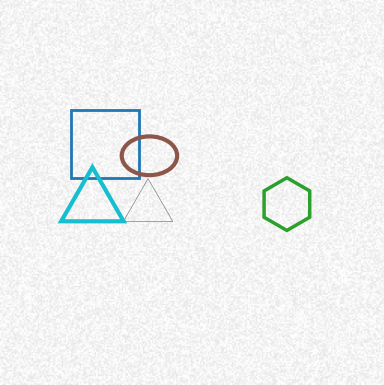[{"shape": "square", "thickness": 2, "radius": 0.44, "center": [0.272, 0.627]}, {"shape": "hexagon", "thickness": 2.5, "radius": 0.34, "center": [0.745, 0.47]}, {"shape": "oval", "thickness": 3, "radius": 0.36, "center": [0.388, 0.595]}, {"shape": "triangle", "thickness": 0.5, "radius": 0.37, "center": [0.385, 0.462]}, {"shape": "triangle", "thickness": 3, "radius": 0.47, "center": [0.24, 0.472]}]